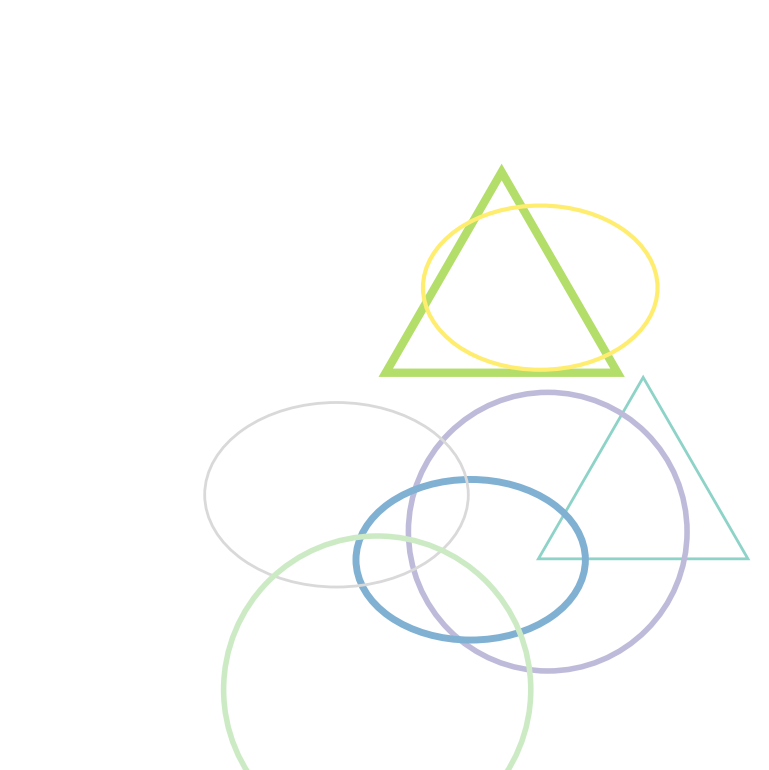[{"shape": "triangle", "thickness": 1, "radius": 0.79, "center": [0.835, 0.353]}, {"shape": "circle", "thickness": 2, "radius": 0.9, "center": [0.711, 0.31]}, {"shape": "oval", "thickness": 2.5, "radius": 0.74, "center": [0.611, 0.273]}, {"shape": "triangle", "thickness": 3, "radius": 0.87, "center": [0.651, 0.603]}, {"shape": "oval", "thickness": 1, "radius": 0.86, "center": [0.437, 0.357]}, {"shape": "circle", "thickness": 2, "radius": 1.0, "center": [0.49, 0.104]}, {"shape": "oval", "thickness": 1.5, "radius": 0.76, "center": [0.702, 0.626]}]